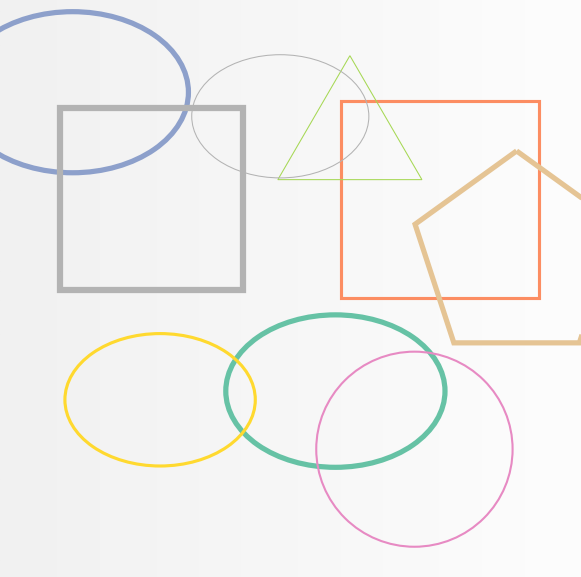[{"shape": "oval", "thickness": 2.5, "radius": 0.94, "center": [0.577, 0.322]}, {"shape": "square", "thickness": 1.5, "radius": 0.85, "center": [0.757, 0.653]}, {"shape": "oval", "thickness": 2.5, "radius": 1.0, "center": [0.125, 0.839]}, {"shape": "circle", "thickness": 1, "radius": 0.84, "center": [0.713, 0.221]}, {"shape": "triangle", "thickness": 0.5, "radius": 0.72, "center": [0.602, 0.76]}, {"shape": "oval", "thickness": 1.5, "radius": 0.82, "center": [0.275, 0.307]}, {"shape": "pentagon", "thickness": 2.5, "radius": 0.92, "center": [0.889, 0.554]}, {"shape": "square", "thickness": 3, "radius": 0.79, "center": [0.26, 0.654]}, {"shape": "oval", "thickness": 0.5, "radius": 0.76, "center": [0.482, 0.798]}]